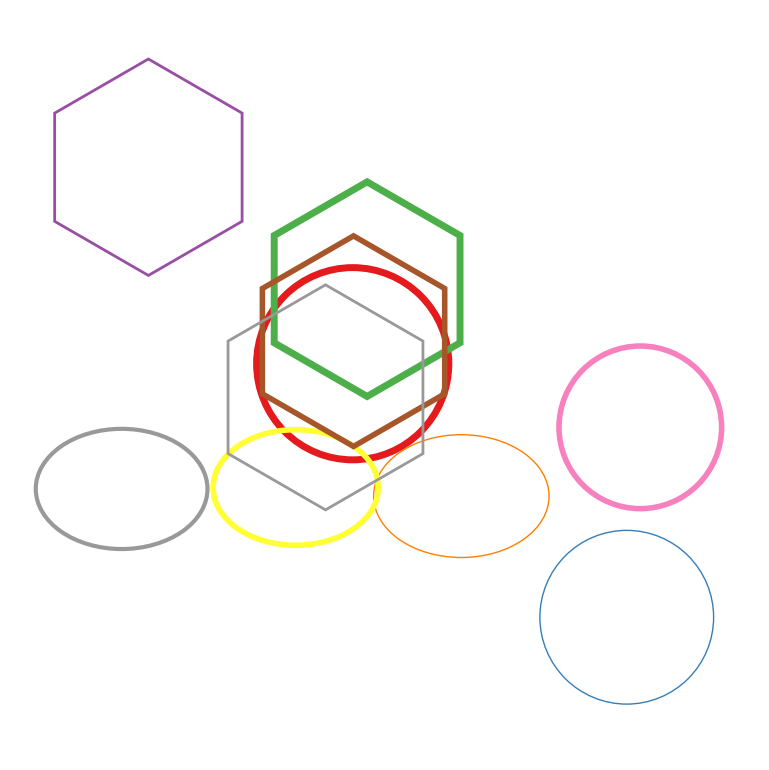[{"shape": "circle", "thickness": 2.5, "radius": 0.62, "center": [0.458, 0.528]}, {"shape": "circle", "thickness": 0.5, "radius": 0.56, "center": [0.814, 0.198]}, {"shape": "hexagon", "thickness": 2.5, "radius": 0.7, "center": [0.477, 0.624]}, {"shape": "hexagon", "thickness": 1, "radius": 0.7, "center": [0.193, 0.783]}, {"shape": "oval", "thickness": 0.5, "radius": 0.57, "center": [0.599, 0.356]}, {"shape": "oval", "thickness": 2, "radius": 0.54, "center": [0.384, 0.367]}, {"shape": "hexagon", "thickness": 2, "radius": 0.68, "center": [0.459, 0.557]}, {"shape": "circle", "thickness": 2, "radius": 0.53, "center": [0.832, 0.445]}, {"shape": "oval", "thickness": 1.5, "radius": 0.56, "center": [0.158, 0.365]}, {"shape": "hexagon", "thickness": 1, "radius": 0.73, "center": [0.423, 0.484]}]